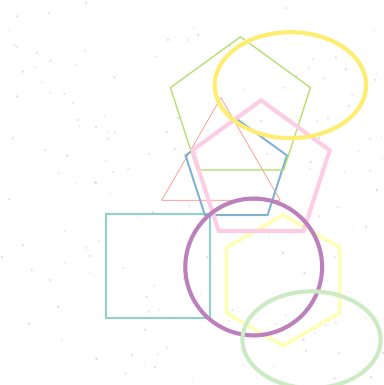[{"shape": "square", "thickness": 1.5, "radius": 0.67, "center": [0.411, 0.309]}, {"shape": "hexagon", "thickness": 2.5, "radius": 0.85, "center": [0.735, 0.272]}, {"shape": "triangle", "thickness": 0.5, "radius": 0.89, "center": [0.574, 0.569]}, {"shape": "pentagon", "thickness": 1.5, "radius": 0.69, "center": [0.614, 0.553]}, {"shape": "pentagon", "thickness": 1, "radius": 0.96, "center": [0.625, 0.713]}, {"shape": "pentagon", "thickness": 3, "radius": 0.94, "center": [0.678, 0.552]}, {"shape": "circle", "thickness": 3, "radius": 0.89, "center": [0.659, 0.307]}, {"shape": "oval", "thickness": 3, "radius": 0.9, "center": [0.809, 0.118]}, {"shape": "oval", "thickness": 3, "radius": 0.98, "center": [0.754, 0.779]}]